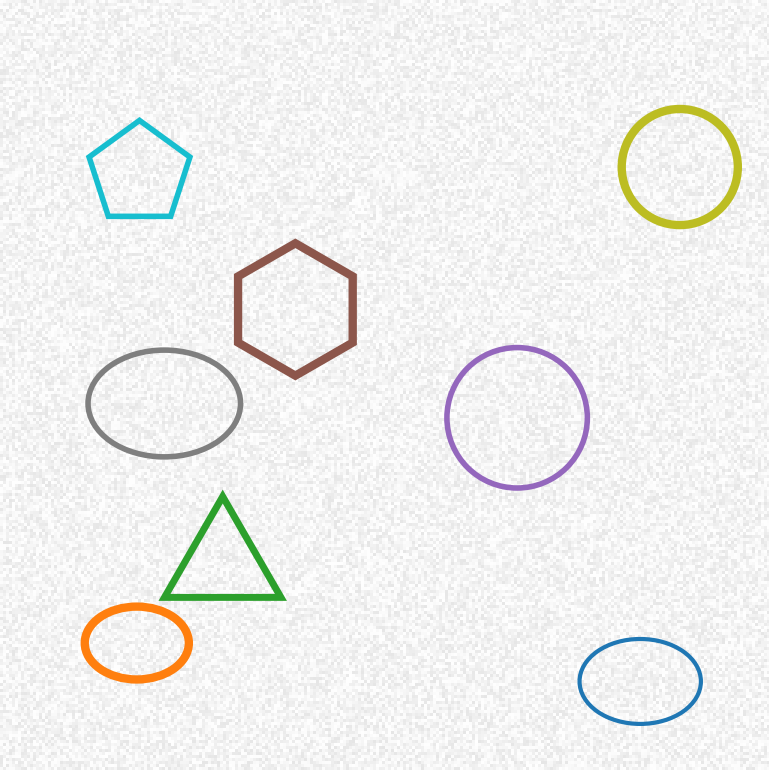[{"shape": "oval", "thickness": 1.5, "radius": 0.39, "center": [0.831, 0.115]}, {"shape": "oval", "thickness": 3, "radius": 0.34, "center": [0.178, 0.165]}, {"shape": "triangle", "thickness": 2.5, "radius": 0.44, "center": [0.289, 0.268]}, {"shape": "circle", "thickness": 2, "radius": 0.46, "center": [0.672, 0.457]}, {"shape": "hexagon", "thickness": 3, "radius": 0.43, "center": [0.384, 0.598]}, {"shape": "oval", "thickness": 2, "radius": 0.5, "center": [0.213, 0.476]}, {"shape": "circle", "thickness": 3, "radius": 0.38, "center": [0.883, 0.783]}, {"shape": "pentagon", "thickness": 2, "radius": 0.34, "center": [0.181, 0.775]}]